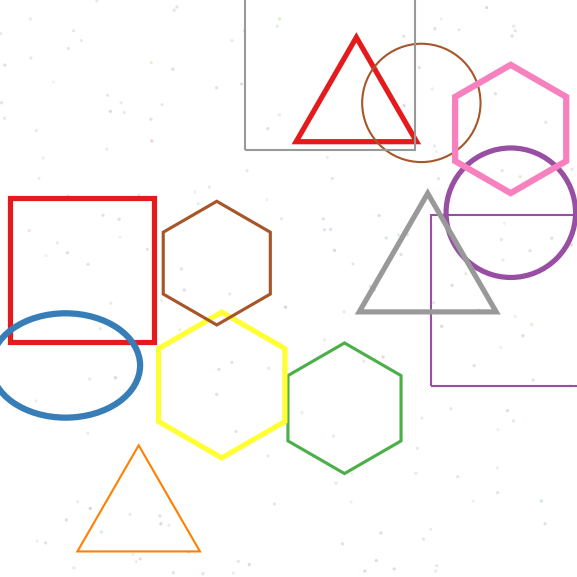[{"shape": "triangle", "thickness": 2.5, "radius": 0.6, "center": [0.617, 0.814]}, {"shape": "square", "thickness": 2.5, "radius": 0.62, "center": [0.142, 0.531]}, {"shape": "oval", "thickness": 3, "radius": 0.65, "center": [0.114, 0.366]}, {"shape": "hexagon", "thickness": 1.5, "radius": 0.57, "center": [0.597, 0.292]}, {"shape": "square", "thickness": 1, "radius": 0.74, "center": [0.895, 0.479]}, {"shape": "circle", "thickness": 2.5, "radius": 0.56, "center": [0.885, 0.631]}, {"shape": "triangle", "thickness": 1, "radius": 0.61, "center": [0.24, 0.106]}, {"shape": "hexagon", "thickness": 2.5, "radius": 0.63, "center": [0.384, 0.332]}, {"shape": "hexagon", "thickness": 1.5, "radius": 0.54, "center": [0.375, 0.543]}, {"shape": "circle", "thickness": 1, "radius": 0.51, "center": [0.73, 0.821]}, {"shape": "hexagon", "thickness": 3, "radius": 0.56, "center": [0.884, 0.776]}, {"shape": "square", "thickness": 1, "radius": 0.73, "center": [0.571, 0.886]}, {"shape": "triangle", "thickness": 2.5, "radius": 0.68, "center": [0.741, 0.528]}]